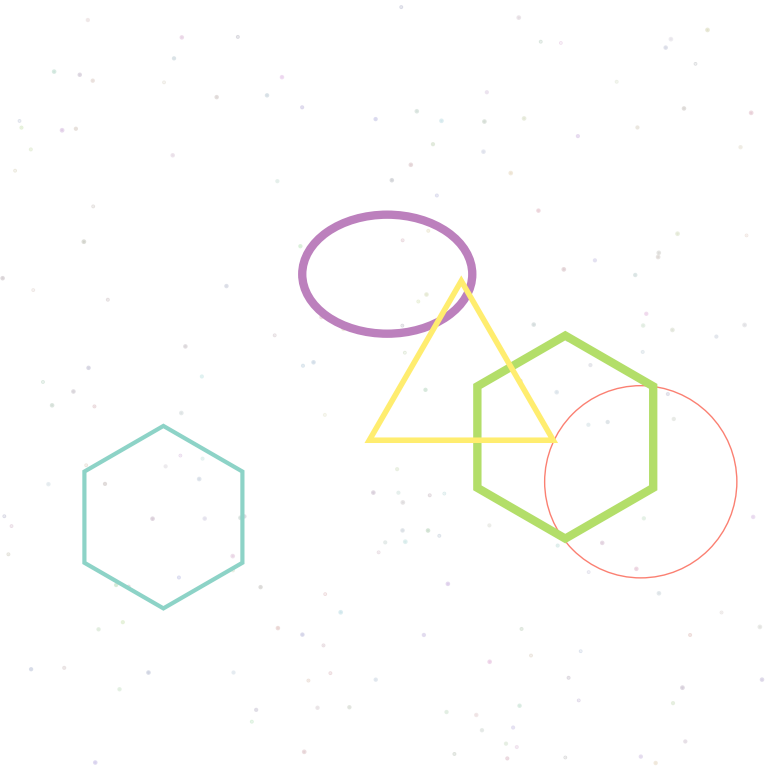[{"shape": "hexagon", "thickness": 1.5, "radius": 0.59, "center": [0.212, 0.328]}, {"shape": "circle", "thickness": 0.5, "radius": 0.62, "center": [0.832, 0.374]}, {"shape": "hexagon", "thickness": 3, "radius": 0.66, "center": [0.734, 0.432]}, {"shape": "oval", "thickness": 3, "radius": 0.55, "center": [0.503, 0.644]}, {"shape": "triangle", "thickness": 2, "radius": 0.69, "center": [0.599, 0.497]}]